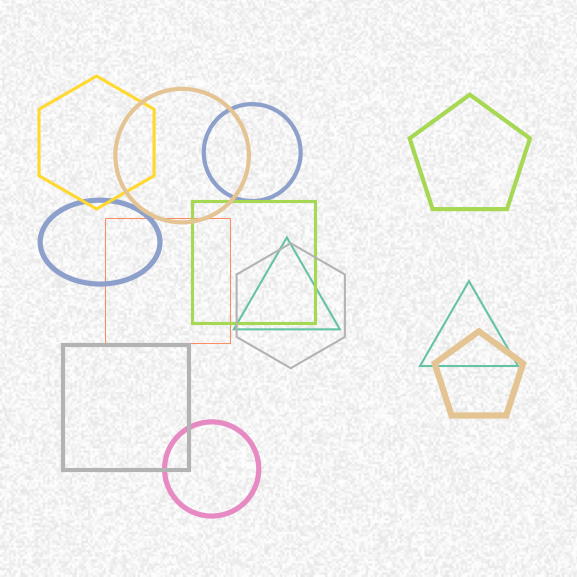[{"shape": "triangle", "thickness": 1, "radius": 0.53, "center": [0.497, 0.482]}, {"shape": "triangle", "thickness": 1, "radius": 0.49, "center": [0.812, 0.414]}, {"shape": "square", "thickness": 0.5, "radius": 0.54, "center": [0.29, 0.513]}, {"shape": "oval", "thickness": 2.5, "radius": 0.52, "center": [0.173, 0.58]}, {"shape": "circle", "thickness": 2, "radius": 0.42, "center": [0.437, 0.735]}, {"shape": "circle", "thickness": 2.5, "radius": 0.41, "center": [0.367, 0.187]}, {"shape": "square", "thickness": 1.5, "radius": 0.53, "center": [0.439, 0.546]}, {"shape": "pentagon", "thickness": 2, "radius": 0.55, "center": [0.814, 0.726]}, {"shape": "hexagon", "thickness": 1.5, "radius": 0.58, "center": [0.167, 0.752]}, {"shape": "circle", "thickness": 2, "radius": 0.58, "center": [0.315, 0.73]}, {"shape": "pentagon", "thickness": 3, "radius": 0.4, "center": [0.829, 0.345]}, {"shape": "hexagon", "thickness": 1, "radius": 0.54, "center": [0.503, 0.47]}, {"shape": "square", "thickness": 2, "radius": 0.54, "center": [0.218, 0.294]}]